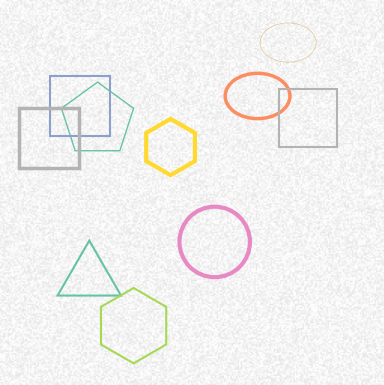[{"shape": "pentagon", "thickness": 1, "radius": 0.49, "center": [0.253, 0.688]}, {"shape": "triangle", "thickness": 1.5, "radius": 0.48, "center": [0.232, 0.28]}, {"shape": "oval", "thickness": 2.5, "radius": 0.42, "center": [0.669, 0.751]}, {"shape": "square", "thickness": 1.5, "radius": 0.39, "center": [0.207, 0.725]}, {"shape": "circle", "thickness": 3, "radius": 0.46, "center": [0.558, 0.372]}, {"shape": "hexagon", "thickness": 1.5, "radius": 0.49, "center": [0.347, 0.154]}, {"shape": "hexagon", "thickness": 3, "radius": 0.37, "center": [0.443, 0.618]}, {"shape": "oval", "thickness": 0.5, "radius": 0.36, "center": [0.748, 0.889]}, {"shape": "square", "thickness": 1.5, "radius": 0.38, "center": [0.801, 0.693]}, {"shape": "square", "thickness": 2.5, "radius": 0.39, "center": [0.128, 0.642]}]